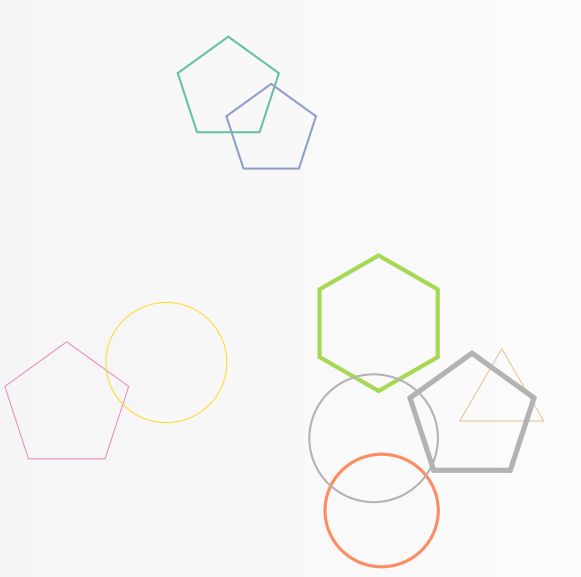[{"shape": "pentagon", "thickness": 1, "radius": 0.46, "center": [0.393, 0.844]}, {"shape": "circle", "thickness": 1.5, "radius": 0.49, "center": [0.657, 0.115]}, {"shape": "pentagon", "thickness": 1, "radius": 0.41, "center": [0.467, 0.773]}, {"shape": "pentagon", "thickness": 0.5, "radius": 0.56, "center": [0.115, 0.295]}, {"shape": "hexagon", "thickness": 2, "radius": 0.59, "center": [0.651, 0.439]}, {"shape": "circle", "thickness": 0.5, "radius": 0.52, "center": [0.286, 0.371]}, {"shape": "triangle", "thickness": 0.5, "radius": 0.42, "center": [0.863, 0.312]}, {"shape": "circle", "thickness": 1, "radius": 0.55, "center": [0.643, 0.24]}, {"shape": "pentagon", "thickness": 2.5, "radius": 0.56, "center": [0.812, 0.275]}]